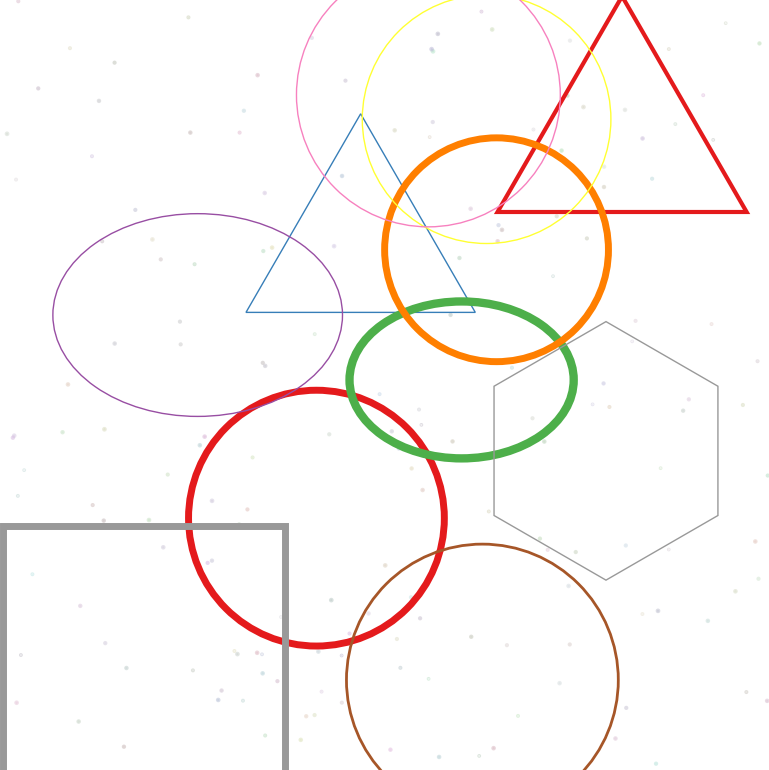[{"shape": "circle", "thickness": 2.5, "radius": 0.83, "center": [0.411, 0.327]}, {"shape": "triangle", "thickness": 1.5, "radius": 0.93, "center": [0.808, 0.818]}, {"shape": "triangle", "thickness": 0.5, "radius": 0.86, "center": [0.468, 0.68]}, {"shape": "oval", "thickness": 3, "radius": 0.73, "center": [0.599, 0.507]}, {"shape": "oval", "thickness": 0.5, "radius": 0.94, "center": [0.257, 0.591]}, {"shape": "circle", "thickness": 2.5, "radius": 0.73, "center": [0.645, 0.676]}, {"shape": "circle", "thickness": 0.5, "radius": 0.81, "center": [0.632, 0.845]}, {"shape": "circle", "thickness": 1, "radius": 0.88, "center": [0.626, 0.117]}, {"shape": "circle", "thickness": 0.5, "radius": 0.86, "center": [0.556, 0.877]}, {"shape": "hexagon", "thickness": 0.5, "radius": 0.84, "center": [0.787, 0.414]}, {"shape": "square", "thickness": 2.5, "radius": 0.92, "center": [0.187, 0.134]}]